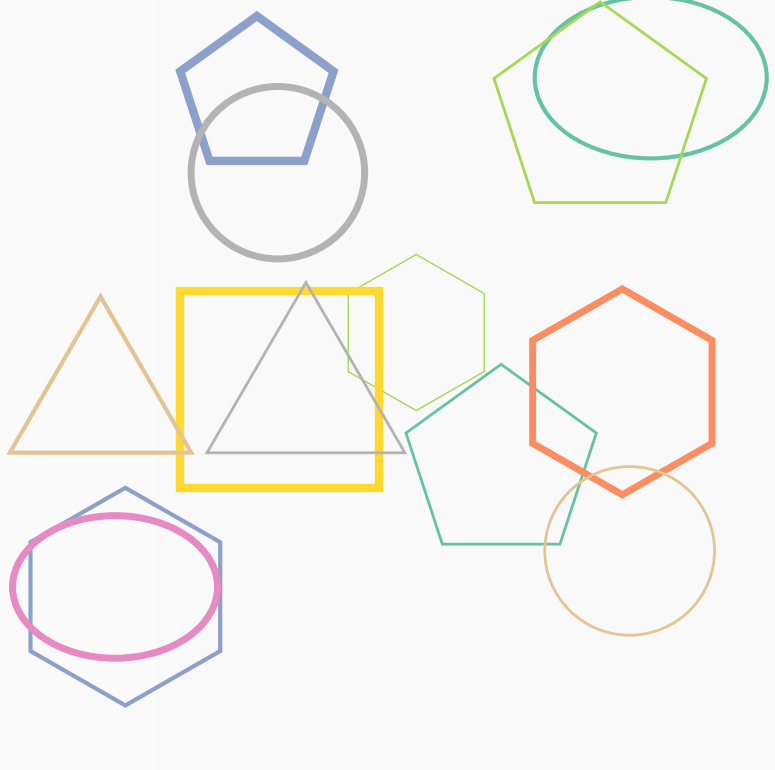[{"shape": "pentagon", "thickness": 1, "radius": 0.65, "center": [0.647, 0.398]}, {"shape": "oval", "thickness": 1.5, "radius": 0.75, "center": [0.84, 0.899]}, {"shape": "hexagon", "thickness": 2.5, "radius": 0.67, "center": [0.803, 0.491]}, {"shape": "pentagon", "thickness": 3, "radius": 0.52, "center": [0.331, 0.875]}, {"shape": "hexagon", "thickness": 1.5, "radius": 0.71, "center": [0.162, 0.225]}, {"shape": "oval", "thickness": 2.5, "radius": 0.66, "center": [0.148, 0.238]}, {"shape": "pentagon", "thickness": 1, "radius": 0.72, "center": [0.774, 0.854]}, {"shape": "hexagon", "thickness": 0.5, "radius": 0.51, "center": [0.537, 0.568]}, {"shape": "square", "thickness": 3, "radius": 0.64, "center": [0.36, 0.494]}, {"shape": "circle", "thickness": 1, "radius": 0.55, "center": [0.812, 0.285]}, {"shape": "triangle", "thickness": 1.5, "radius": 0.68, "center": [0.13, 0.48]}, {"shape": "circle", "thickness": 2.5, "radius": 0.56, "center": [0.359, 0.776]}, {"shape": "triangle", "thickness": 1, "radius": 0.74, "center": [0.395, 0.486]}]